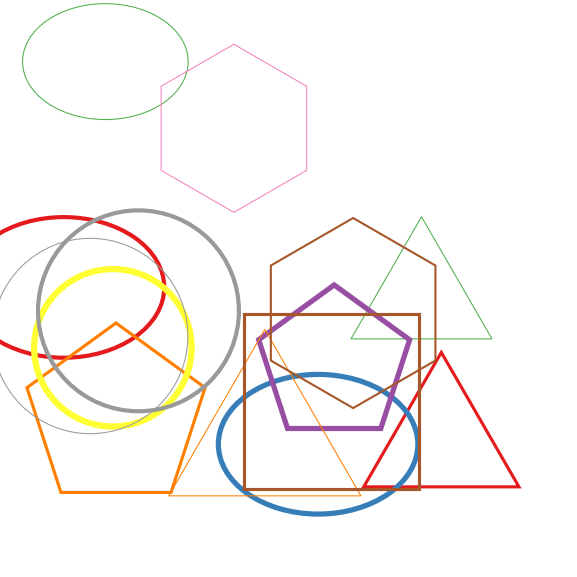[{"shape": "triangle", "thickness": 1.5, "radius": 0.78, "center": [0.764, 0.234]}, {"shape": "oval", "thickness": 2, "radius": 0.87, "center": [0.11, 0.501]}, {"shape": "oval", "thickness": 2.5, "radius": 0.86, "center": [0.551, 0.23]}, {"shape": "triangle", "thickness": 0.5, "radius": 0.7, "center": [0.73, 0.483]}, {"shape": "oval", "thickness": 0.5, "radius": 0.72, "center": [0.182, 0.892]}, {"shape": "pentagon", "thickness": 2.5, "radius": 0.69, "center": [0.579, 0.368]}, {"shape": "triangle", "thickness": 0.5, "radius": 0.96, "center": [0.459, 0.237]}, {"shape": "pentagon", "thickness": 1.5, "radius": 0.81, "center": [0.201, 0.278]}, {"shape": "circle", "thickness": 3, "radius": 0.68, "center": [0.195, 0.397]}, {"shape": "square", "thickness": 1.5, "radius": 0.76, "center": [0.574, 0.304]}, {"shape": "hexagon", "thickness": 1, "radius": 0.82, "center": [0.611, 0.457]}, {"shape": "hexagon", "thickness": 0.5, "radius": 0.73, "center": [0.405, 0.777]}, {"shape": "circle", "thickness": 2, "radius": 0.87, "center": [0.24, 0.461]}, {"shape": "circle", "thickness": 0.5, "radius": 0.85, "center": [0.156, 0.417]}]